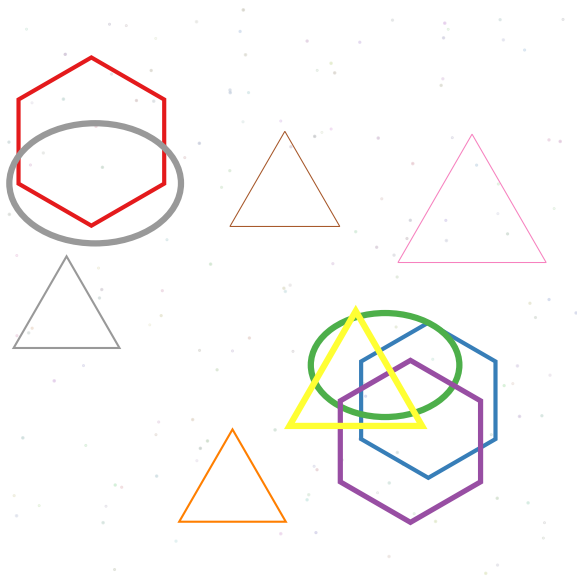[{"shape": "hexagon", "thickness": 2, "radius": 0.73, "center": [0.158, 0.754]}, {"shape": "hexagon", "thickness": 2, "radius": 0.67, "center": [0.742, 0.306]}, {"shape": "oval", "thickness": 3, "radius": 0.64, "center": [0.667, 0.367]}, {"shape": "hexagon", "thickness": 2.5, "radius": 0.7, "center": [0.711, 0.235]}, {"shape": "triangle", "thickness": 1, "radius": 0.53, "center": [0.403, 0.149]}, {"shape": "triangle", "thickness": 3, "radius": 0.66, "center": [0.616, 0.328]}, {"shape": "triangle", "thickness": 0.5, "radius": 0.55, "center": [0.493, 0.662]}, {"shape": "triangle", "thickness": 0.5, "radius": 0.74, "center": [0.817, 0.619]}, {"shape": "oval", "thickness": 3, "radius": 0.74, "center": [0.165, 0.682]}, {"shape": "triangle", "thickness": 1, "radius": 0.53, "center": [0.115, 0.449]}]